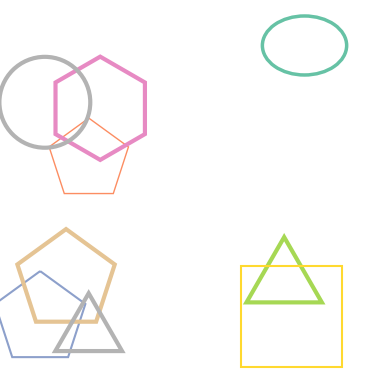[{"shape": "oval", "thickness": 2.5, "radius": 0.55, "center": [0.791, 0.882]}, {"shape": "pentagon", "thickness": 1, "radius": 0.54, "center": [0.231, 0.585]}, {"shape": "pentagon", "thickness": 1.5, "radius": 0.62, "center": [0.104, 0.172]}, {"shape": "hexagon", "thickness": 3, "radius": 0.67, "center": [0.26, 0.719]}, {"shape": "triangle", "thickness": 3, "radius": 0.56, "center": [0.738, 0.271]}, {"shape": "square", "thickness": 1.5, "radius": 0.66, "center": [0.756, 0.179]}, {"shape": "pentagon", "thickness": 3, "radius": 0.66, "center": [0.172, 0.272]}, {"shape": "triangle", "thickness": 3, "radius": 0.5, "center": [0.23, 0.138]}, {"shape": "circle", "thickness": 3, "radius": 0.59, "center": [0.116, 0.734]}]